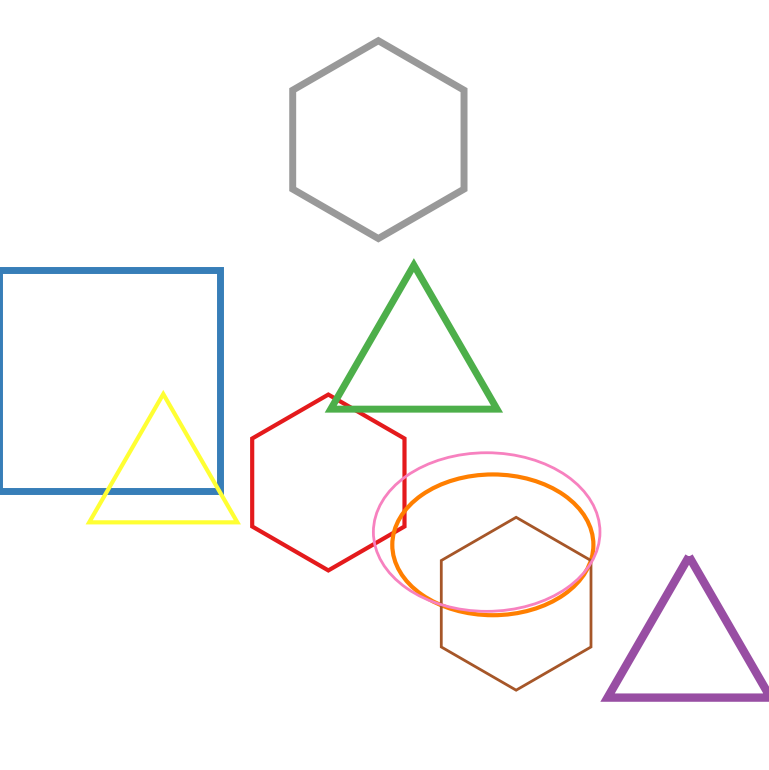[{"shape": "hexagon", "thickness": 1.5, "radius": 0.57, "center": [0.426, 0.373]}, {"shape": "square", "thickness": 2.5, "radius": 0.72, "center": [0.142, 0.506]}, {"shape": "triangle", "thickness": 2.5, "radius": 0.62, "center": [0.538, 0.531]}, {"shape": "triangle", "thickness": 3, "radius": 0.61, "center": [0.895, 0.155]}, {"shape": "oval", "thickness": 1.5, "radius": 0.65, "center": [0.64, 0.292]}, {"shape": "triangle", "thickness": 1.5, "radius": 0.56, "center": [0.212, 0.377]}, {"shape": "hexagon", "thickness": 1, "radius": 0.56, "center": [0.67, 0.216]}, {"shape": "oval", "thickness": 1, "radius": 0.74, "center": [0.632, 0.309]}, {"shape": "hexagon", "thickness": 2.5, "radius": 0.64, "center": [0.491, 0.819]}]